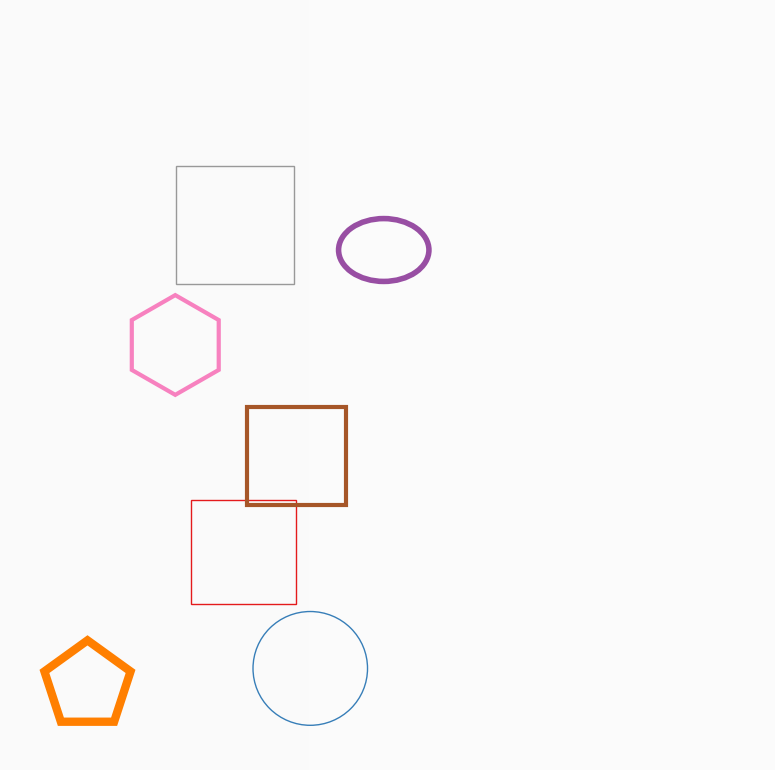[{"shape": "square", "thickness": 0.5, "radius": 0.34, "center": [0.314, 0.284]}, {"shape": "circle", "thickness": 0.5, "radius": 0.37, "center": [0.4, 0.132]}, {"shape": "oval", "thickness": 2, "radius": 0.29, "center": [0.495, 0.675]}, {"shape": "pentagon", "thickness": 3, "radius": 0.29, "center": [0.113, 0.11]}, {"shape": "square", "thickness": 1.5, "radius": 0.32, "center": [0.382, 0.408]}, {"shape": "hexagon", "thickness": 1.5, "radius": 0.32, "center": [0.226, 0.552]}, {"shape": "square", "thickness": 0.5, "radius": 0.38, "center": [0.303, 0.708]}]